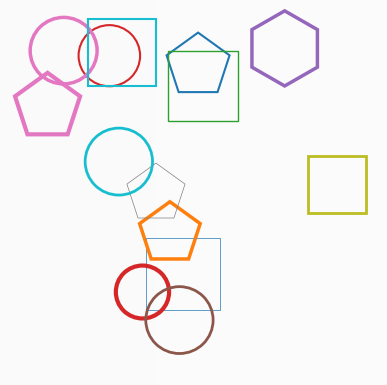[{"shape": "pentagon", "thickness": 1.5, "radius": 0.43, "center": [0.511, 0.83]}, {"shape": "square", "thickness": 0.5, "radius": 0.47, "center": [0.472, 0.288]}, {"shape": "pentagon", "thickness": 2.5, "radius": 0.41, "center": [0.438, 0.394]}, {"shape": "square", "thickness": 1, "radius": 0.45, "center": [0.523, 0.776]}, {"shape": "circle", "thickness": 1.5, "radius": 0.4, "center": [0.282, 0.855]}, {"shape": "circle", "thickness": 3, "radius": 0.34, "center": [0.368, 0.242]}, {"shape": "hexagon", "thickness": 2.5, "radius": 0.49, "center": [0.735, 0.874]}, {"shape": "circle", "thickness": 2, "radius": 0.43, "center": [0.463, 0.169]}, {"shape": "circle", "thickness": 2.5, "radius": 0.43, "center": [0.164, 0.868]}, {"shape": "pentagon", "thickness": 3, "radius": 0.44, "center": [0.123, 0.723]}, {"shape": "pentagon", "thickness": 0.5, "radius": 0.39, "center": [0.402, 0.498]}, {"shape": "square", "thickness": 2, "radius": 0.37, "center": [0.869, 0.521]}, {"shape": "square", "thickness": 1.5, "radius": 0.44, "center": [0.315, 0.864]}, {"shape": "circle", "thickness": 2, "radius": 0.43, "center": [0.307, 0.58]}]